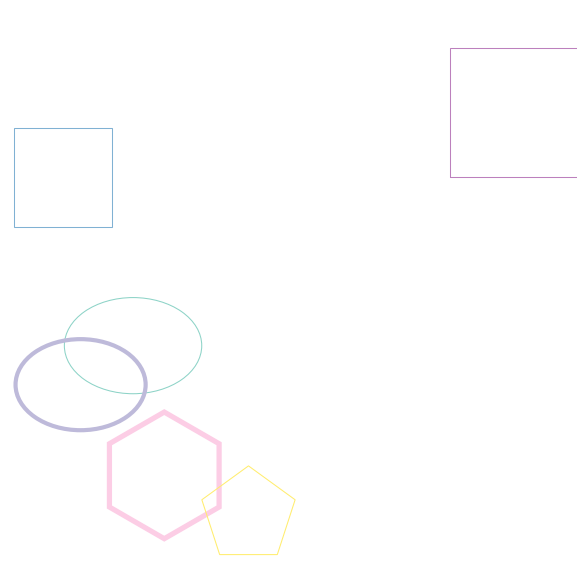[{"shape": "oval", "thickness": 0.5, "radius": 0.59, "center": [0.23, 0.401]}, {"shape": "oval", "thickness": 2, "radius": 0.56, "center": [0.14, 0.333]}, {"shape": "square", "thickness": 0.5, "radius": 0.43, "center": [0.11, 0.691]}, {"shape": "hexagon", "thickness": 2.5, "radius": 0.55, "center": [0.284, 0.176]}, {"shape": "square", "thickness": 0.5, "radius": 0.56, "center": [0.89, 0.805]}, {"shape": "pentagon", "thickness": 0.5, "radius": 0.42, "center": [0.43, 0.107]}]